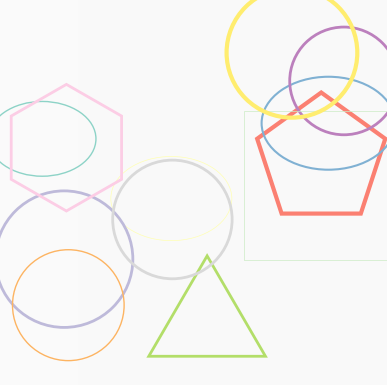[{"shape": "oval", "thickness": 1, "radius": 0.69, "center": [0.109, 0.639]}, {"shape": "oval", "thickness": 0.5, "radius": 0.78, "center": [0.442, 0.484]}, {"shape": "circle", "thickness": 2, "radius": 0.89, "center": [0.166, 0.327]}, {"shape": "pentagon", "thickness": 3, "radius": 0.87, "center": [0.829, 0.586]}, {"shape": "oval", "thickness": 1.5, "radius": 0.86, "center": [0.848, 0.68]}, {"shape": "circle", "thickness": 1, "radius": 0.72, "center": [0.176, 0.207]}, {"shape": "triangle", "thickness": 2, "radius": 0.87, "center": [0.534, 0.162]}, {"shape": "hexagon", "thickness": 2, "radius": 0.82, "center": [0.171, 0.616]}, {"shape": "circle", "thickness": 2, "radius": 0.77, "center": [0.445, 0.43]}, {"shape": "circle", "thickness": 2, "radius": 0.7, "center": [0.888, 0.79]}, {"shape": "square", "thickness": 0.5, "radius": 0.97, "center": [0.822, 0.518]}, {"shape": "circle", "thickness": 3, "radius": 0.84, "center": [0.753, 0.863]}]